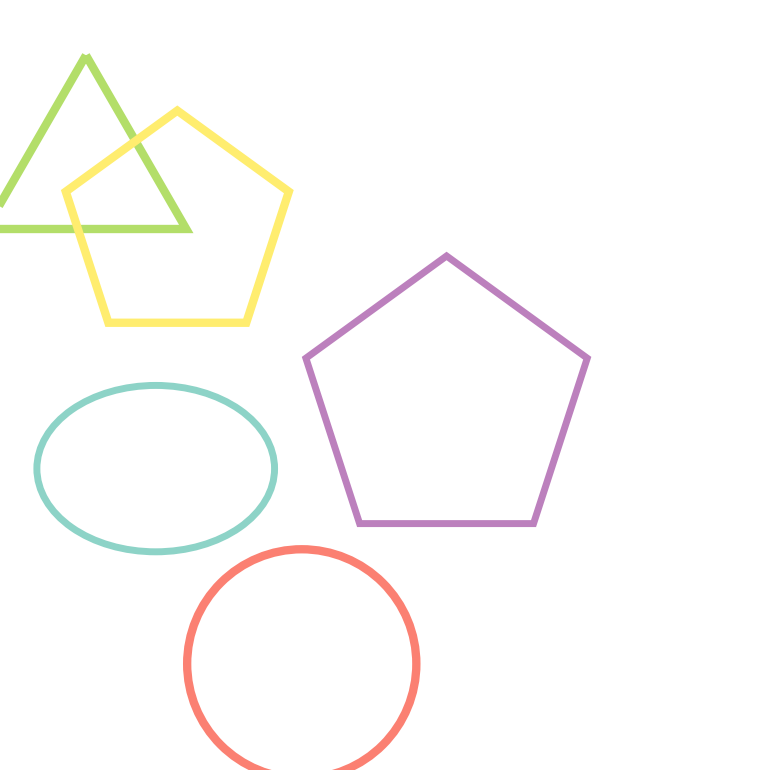[{"shape": "oval", "thickness": 2.5, "radius": 0.77, "center": [0.202, 0.391]}, {"shape": "circle", "thickness": 3, "radius": 0.74, "center": [0.392, 0.138]}, {"shape": "triangle", "thickness": 3, "radius": 0.75, "center": [0.112, 0.778]}, {"shape": "pentagon", "thickness": 2.5, "radius": 0.96, "center": [0.58, 0.475]}, {"shape": "pentagon", "thickness": 3, "radius": 0.76, "center": [0.23, 0.704]}]